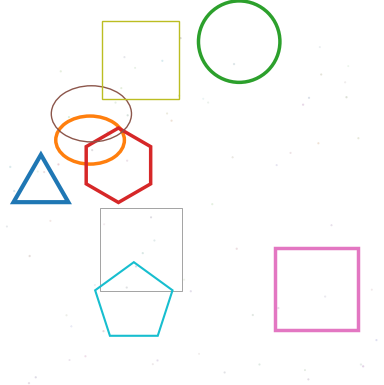[{"shape": "triangle", "thickness": 3, "radius": 0.41, "center": [0.106, 0.516]}, {"shape": "oval", "thickness": 2.5, "radius": 0.45, "center": [0.234, 0.636]}, {"shape": "circle", "thickness": 2.5, "radius": 0.53, "center": [0.621, 0.892]}, {"shape": "hexagon", "thickness": 2.5, "radius": 0.48, "center": [0.308, 0.571]}, {"shape": "oval", "thickness": 1, "radius": 0.52, "center": [0.237, 0.704]}, {"shape": "square", "thickness": 2.5, "radius": 0.54, "center": [0.823, 0.249]}, {"shape": "square", "thickness": 0.5, "radius": 0.54, "center": [0.366, 0.353]}, {"shape": "square", "thickness": 1, "radius": 0.5, "center": [0.365, 0.844]}, {"shape": "pentagon", "thickness": 1.5, "radius": 0.53, "center": [0.348, 0.213]}]